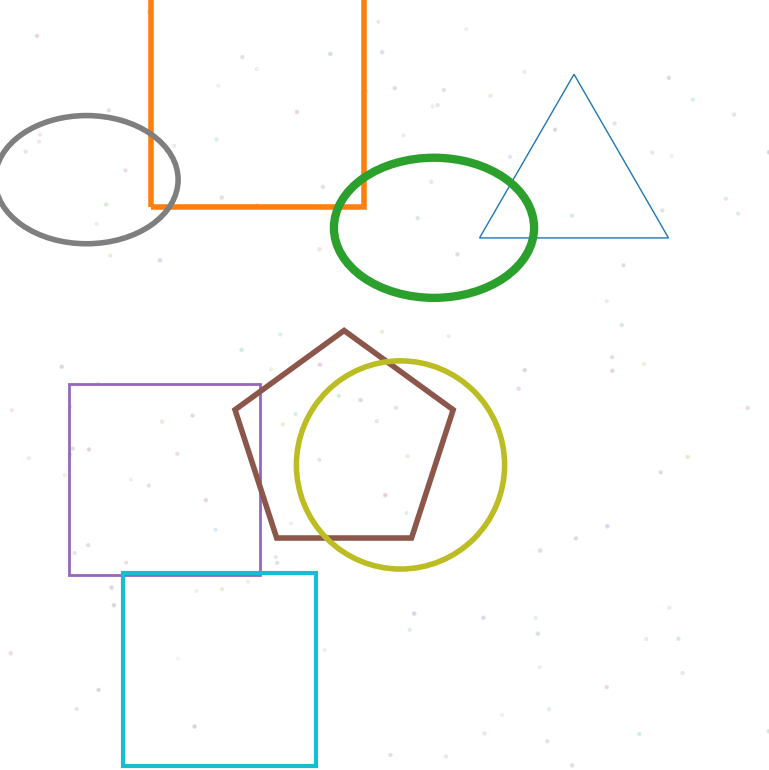[{"shape": "triangle", "thickness": 0.5, "radius": 0.71, "center": [0.745, 0.762]}, {"shape": "square", "thickness": 2, "radius": 0.69, "center": [0.335, 0.87]}, {"shape": "oval", "thickness": 3, "radius": 0.65, "center": [0.564, 0.704]}, {"shape": "square", "thickness": 1, "radius": 0.62, "center": [0.213, 0.377]}, {"shape": "pentagon", "thickness": 2, "radius": 0.74, "center": [0.447, 0.422]}, {"shape": "oval", "thickness": 2, "radius": 0.59, "center": [0.112, 0.767]}, {"shape": "circle", "thickness": 2, "radius": 0.68, "center": [0.52, 0.396]}, {"shape": "square", "thickness": 1.5, "radius": 0.63, "center": [0.285, 0.131]}]